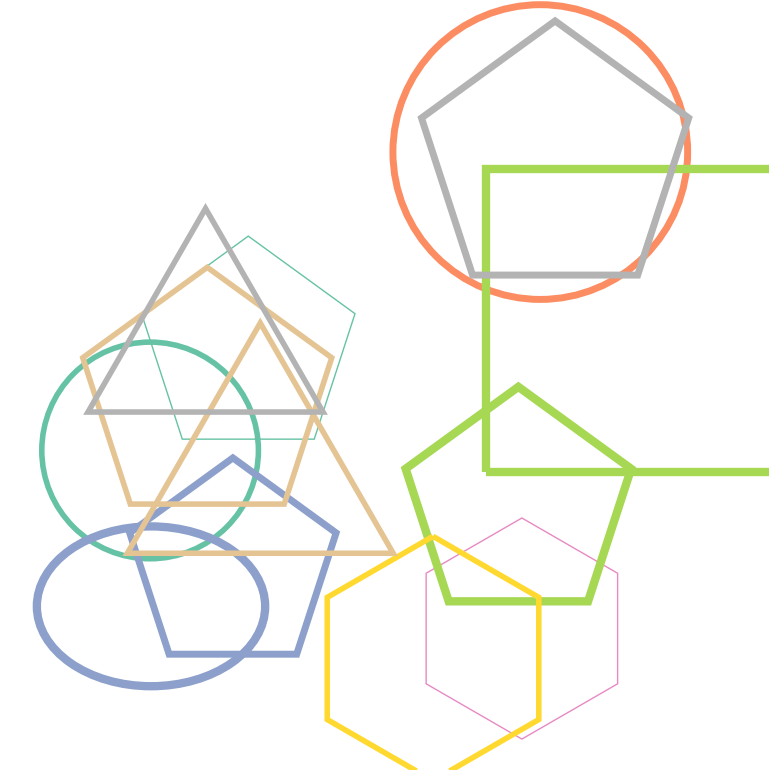[{"shape": "pentagon", "thickness": 0.5, "radius": 0.73, "center": [0.322, 0.548]}, {"shape": "circle", "thickness": 2, "radius": 0.7, "center": [0.195, 0.415]}, {"shape": "circle", "thickness": 2.5, "radius": 0.96, "center": [0.702, 0.803]}, {"shape": "pentagon", "thickness": 2.5, "radius": 0.7, "center": [0.302, 0.264]}, {"shape": "oval", "thickness": 3, "radius": 0.74, "center": [0.196, 0.213]}, {"shape": "hexagon", "thickness": 0.5, "radius": 0.72, "center": [0.678, 0.184]}, {"shape": "pentagon", "thickness": 3, "radius": 0.77, "center": [0.673, 0.344]}, {"shape": "square", "thickness": 3, "radius": 0.99, "center": [0.829, 0.584]}, {"shape": "hexagon", "thickness": 2, "radius": 0.79, "center": [0.562, 0.145]}, {"shape": "triangle", "thickness": 2, "radius": 1.0, "center": [0.338, 0.381]}, {"shape": "pentagon", "thickness": 2, "radius": 0.85, "center": [0.269, 0.483]}, {"shape": "pentagon", "thickness": 2.5, "radius": 0.91, "center": [0.721, 0.79]}, {"shape": "triangle", "thickness": 2, "radius": 0.88, "center": [0.267, 0.553]}]